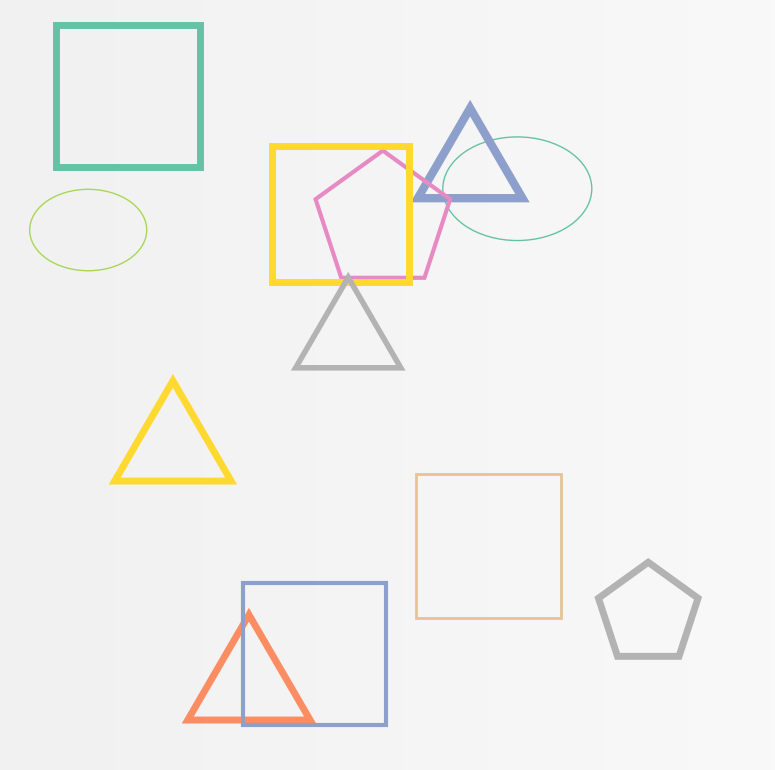[{"shape": "oval", "thickness": 0.5, "radius": 0.48, "center": [0.667, 0.755]}, {"shape": "square", "thickness": 2.5, "radius": 0.46, "center": [0.165, 0.875]}, {"shape": "triangle", "thickness": 2.5, "radius": 0.46, "center": [0.321, 0.11]}, {"shape": "triangle", "thickness": 3, "radius": 0.39, "center": [0.607, 0.782]}, {"shape": "square", "thickness": 1.5, "radius": 0.46, "center": [0.406, 0.15]}, {"shape": "pentagon", "thickness": 1.5, "radius": 0.46, "center": [0.494, 0.713]}, {"shape": "oval", "thickness": 0.5, "radius": 0.38, "center": [0.114, 0.701]}, {"shape": "square", "thickness": 2.5, "radius": 0.44, "center": [0.439, 0.722]}, {"shape": "triangle", "thickness": 2.5, "radius": 0.43, "center": [0.223, 0.419]}, {"shape": "square", "thickness": 1, "radius": 0.47, "center": [0.63, 0.291]}, {"shape": "triangle", "thickness": 2, "radius": 0.39, "center": [0.449, 0.561]}, {"shape": "pentagon", "thickness": 2.5, "radius": 0.34, "center": [0.836, 0.202]}]